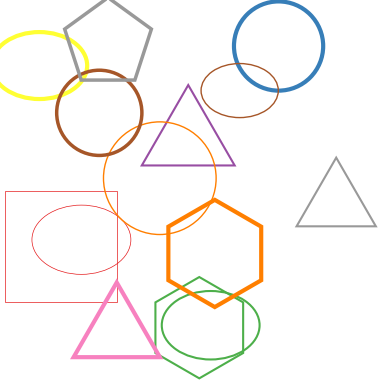[{"shape": "oval", "thickness": 0.5, "radius": 0.64, "center": [0.211, 0.377]}, {"shape": "square", "thickness": 0.5, "radius": 0.72, "center": [0.159, 0.36]}, {"shape": "circle", "thickness": 3, "radius": 0.58, "center": [0.724, 0.88]}, {"shape": "oval", "thickness": 1.5, "radius": 0.64, "center": [0.547, 0.155]}, {"shape": "hexagon", "thickness": 1.5, "radius": 0.66, "center": [0.518, 0.149]}, {"shape": "triangle", "thickness": 1.5, "radius": 0.7, "center": [0.489, 0.64]}, {"shape": "circle", "thickness": 1, "radius": 0.73, "center": [0.415, 0.537]}, {"shape": "hexagon", "thickness": 3, "radius": 0.7, "center": [0.558, 0.342]}, {"shape": "oval", "thickness": 3, "radius": 0.62, "center": [0.102, 0.83]}, {"shape": "oval", "thickness": 1, "radius": 0.5, "center": [0.623, 0.765]}, {"shape": "circle", "thickness": 2.5, "radius": 0.55, "center": [0.258, 0.707]}, {"shape": "triangle", "thickness": 3, "radius": 0.65, "center": [0.303, 0.137]}, {"shape": "pentagon", "thickness": 2.5, "radius": 0.59, "center": [0.281, 0.888]}, {"shape": "triangle", "thickness": 1.5, "radius": 0.59, "center": [0.873, 0.472]}]